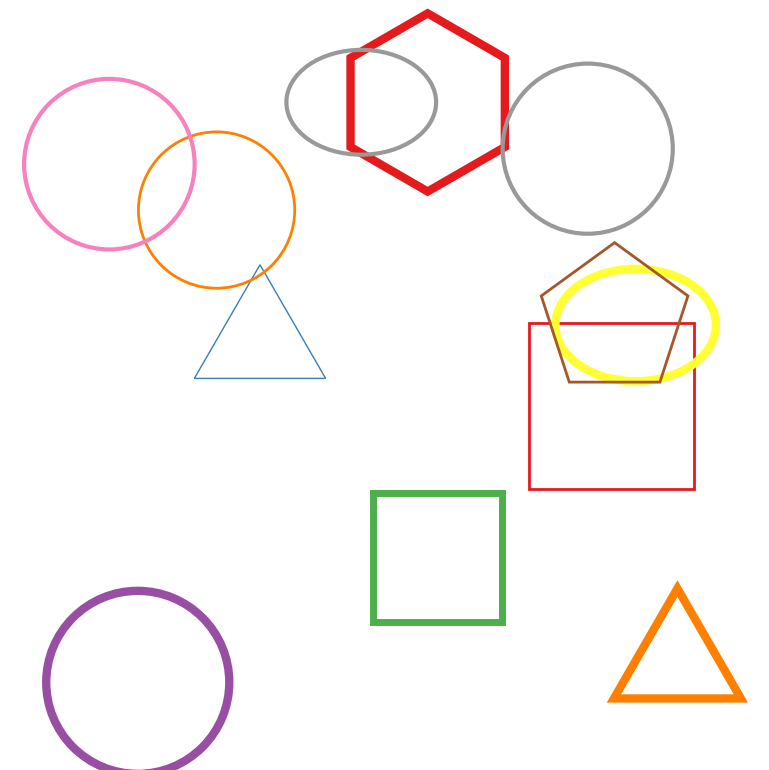[{"shape": "square", "thickness": 1, "radius": 0.54, "center": [0.794, 0.473]}, {"shape": "hexagon", "thickness": 3, "radius": 0.58, "center": [0.555, 0.867]}, {"shape": "triangle", "thickness": 0.5, "radius": 0.49, "center": [0.338, 0.558]}, {"shape": "square", "thickness": 2.5, "radius": 0.42, "center": [0.569, 0.276]}, {"shape": "circle", "thickness": 3, "radius": 0.59, "center": [0.179, 0.114]}, {"shape": "triangle", "thickness": 3, "radius": 0.48, "center": [0.88, 0.141]}, {"shape": "circle", "thickness": 1, "radius": 0.51, "center": [0.281, 0.727]}, {"shape": "oval", "thickness": 3, "radius": 0.52, "center": [0.826, 0.578]}, {"shape": "pentagon", "thickness": 1, "radius": 0.5, "center": [0.798, 0.585]}, {"shape": "circle", "thickness": 1.5, "radius": 0.55, "center": [0.142, 0.787]}, {"shape": "oval", "thickness": 1.5, "radius": 0.49, "center": [0.469, 0.867]}, {"shape": "circle", "thickness": 1.5, "radius": 0.55, "center": [0.763, 0.807]}]